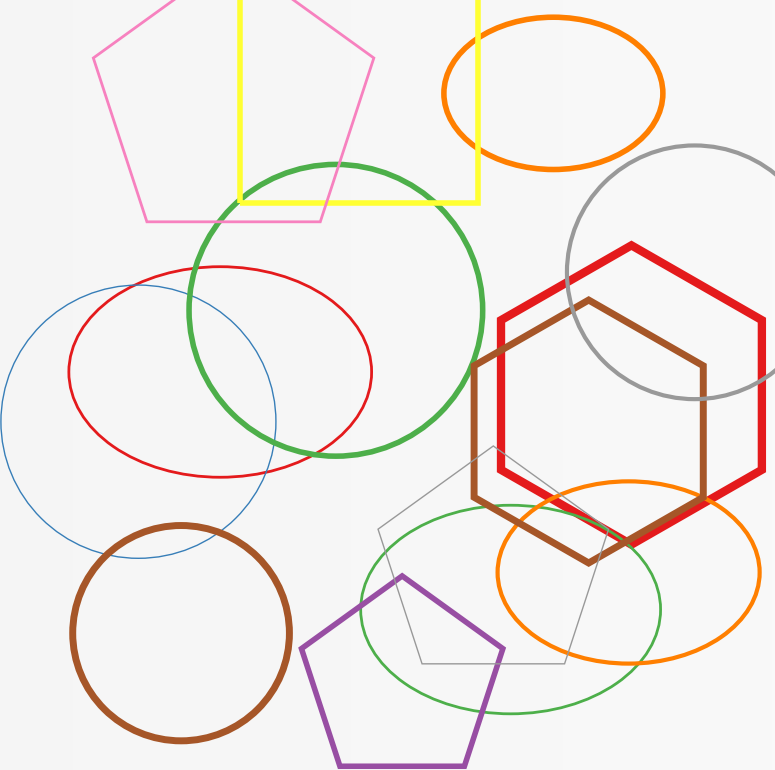[{"shape": "hexagon", "thickness": 3, "radius": 0.97, "center": [0.815, 0.487]}, {"shape": "oval", "thickness": 1, "radius": 0.98, "center": [0.284, 0.517]}, {"shape": "circle", "thickness": 0.5, "radius": 0.89, "center": [0.179, 0.452]}, {"shape": "circle", "thickness": 2, "radius": 0.95, "center": [0.433, 0.597]}, {"shape": "oval", "thickness": 1, "radius": 0.97, "center": [0.659, 0.208]}, {"shape": "pentagon", "thickness": 2, "radius": 0.68, "center": [0.519, 0.115]}, {"shape": "oval", "thickness": 2, "radius": 0.71, "center": [0.714, 0.879]}, {"shape": "oval", "thickness": 1.5, "radius": 0.85, "center": [0.811, 0.257]}, {"shape": "square", "thickness": 2, "radius": 0.77, "center": [0.464, 0.89]}, {"shape": "circle", "thickness": 2.5, "radius": 0.7, "center": [0.234, 0.178]}, {"shape": "hexagon", "thickness": 2.5, "radius": 0.85, "center": [0.76, 0.44]}, {"shape": "pentagon", "thickness": 1, "radius": 0.95, "center": [0.301, 0.866]}, {"shape": "pentagon", "thickness": 0.5, "radius": 0.78, "center": [0.637, 0.264]}, {"shape": "circle", "thickness": 1.5, "radius": 0.82, "center": [0.896, 0.646]}]